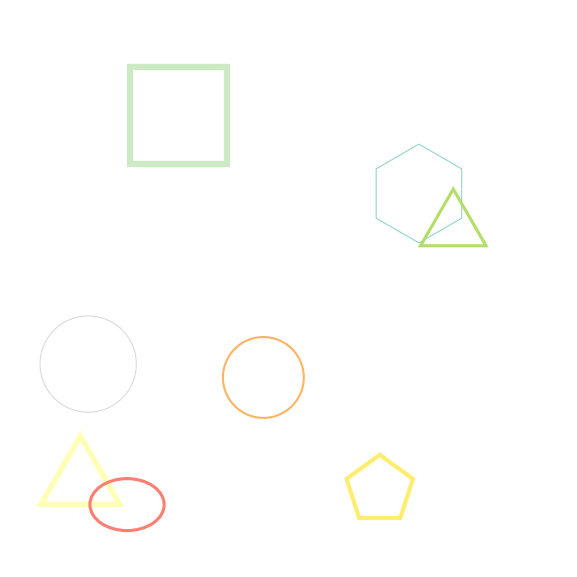[{"shape": "hexagon", "thickness": 0.5, "radius": 0.43, "center": [0.725, 0.664]}, {"shape": "triangle", "thickness": 2.5, "radius": 0.39, "center": [0.139, 0.165]}, {"shape": "oval", "thickness": 1.5, "radius": 0.32, "center": [0.22, 0.125]}, {"shape": "circle", "thickness": 1, "radius": 0.35, "center": [0.456, 0.346]}, {"shape": "triangle", "thickness": 1.5, "radius": 0.33, "center": [0.785, 0.606]}, {"shape": "circle", "thickness": 0.5, "radius": 0.42, "center": [0.153, 0.369]}, {"shape": "square", "thickness": 3, "radius": 0.42, "center": [0.309, 0.799]}, {"shape": "pentagon", "thickness": 2, "radius": 0.3, "center": [0.658, 0.151]}]